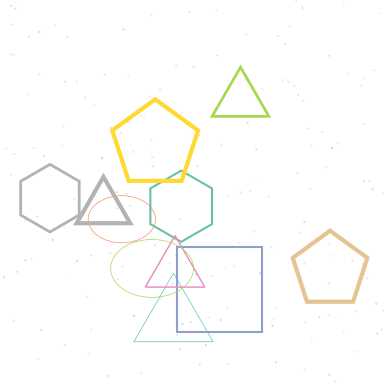[{"shape": "hexagon", "thickness": 1.5, "radius": 0.46, "center": [0.471, 0.464]}, {"shape": "triangle", "thickness": 0.5, "radius": 0.59, "center": [0.451, 0.172]}, {"shape": "oval", "thickness": 0.5, "radius": 0.44, "center": [0.316, 0.431]}, {"shape": "square", "thickness": 1.5, "radius": 0.55, "center": [0.57, 0.248]}, {"shape": "triangle", "thickness": 1, "radius": 0.45, "center": [0.455, 0.299]}, {"shape": "triangle", "thickness": 2, "radius": 0.43, "center": [0.625, 0.74]}, {"shape": "oval", "thickness": 0.5, "radius": 0.54, "center": [0.395, 0.303]}, {"shape": "pentagon", "thickness": 3, "radius": 0.59, "center": [0.403, 0.625]}, {"shape": "pentagon", "thickness": 3, "radius": 0.51, "center": [0.857, 0.299]}, {"shape": "hexagon", "thickness": 2, "radius": 0.44, "center": [0.13, 0.485]}, {"shape": "triangle", "thickness": 3, "radius": 0.4, "center": [0.269, 0.46]}]